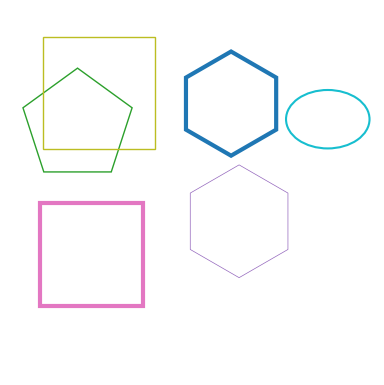[{"shape": "hexagon", "thickness": 3, "radius": 0.68, "center": [0.6, 0.731]}, {"shape": "pentagon", "thickness": 1, "radius": 0.75, "center": [0.201, 0.674]}, {"shape": "hexagon", "thickness": 0.5, "radius": 0.73, "center": [0.621, 0.425]}, {"shape": "square", "thickness": 3, "radius": 0.67, "center": [0.237, 0.34]}, {"shape": "square", "thickness": 1, "radius": 0.73, "center": [0.258, 0.758]}, {"shape": "oval", "thickness": 1.5, "radius": 0.54, "center": [0.851, 0.69]}]